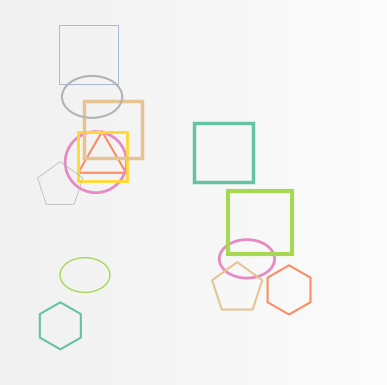[{"shape": "hexagon", "thickness": 1.5, "radius": 0.31, "center": [0.156, 0.154]}, {"shape": "square", "thickness": 2.5, "radius": 0.38, "center": [0.577, 0.603]}, {"shape": "triangle", "thickness": 1.5, "radius": 0.36, "center": [0.263, 0.587]}, {"shape": "hexagon", "thickness": 1.5, "radius": 0.32, "center": [0.746, 0.247]}, {"shape": "square", "thickness": 0.5, "radius": 0.38, "center": [0.229, 0.858]}, {"shape": "circle", "thickness": 2, "radius": 0.4, "center": [0.247, 0.579]}, {"shape": "oval", "thickness": 2, "radius": 0.36, "center": [0.637, 0.328]}, {"shape": "square", "thickness": 3, "radius": 0.41, "center": [0.672, 0.422]}, {"shape": "oval", "thickness": 1, "radius": 0.32, "center": [0.219, 0.286]}, {"shape": "square", "thickness": 2, "radius": 0.32, "center": [0.264, 0.594]}, {"shape": "pentagon", "thickness": 1.5, "radius": 0.34, "center": [0.612, 0.251]}, {"shape": "square", "thickness": 2.5, "radius": 0.37, "center": [0.292, 0.665]}, {"shape": "pentagon", "thickness": 0.5, "radius": 0.31, "center": [0.155, 0.519]}, {"shape": "oval", "thickness": 1.5, "radius": 0.39, "center": [0.238, 0.748]}]